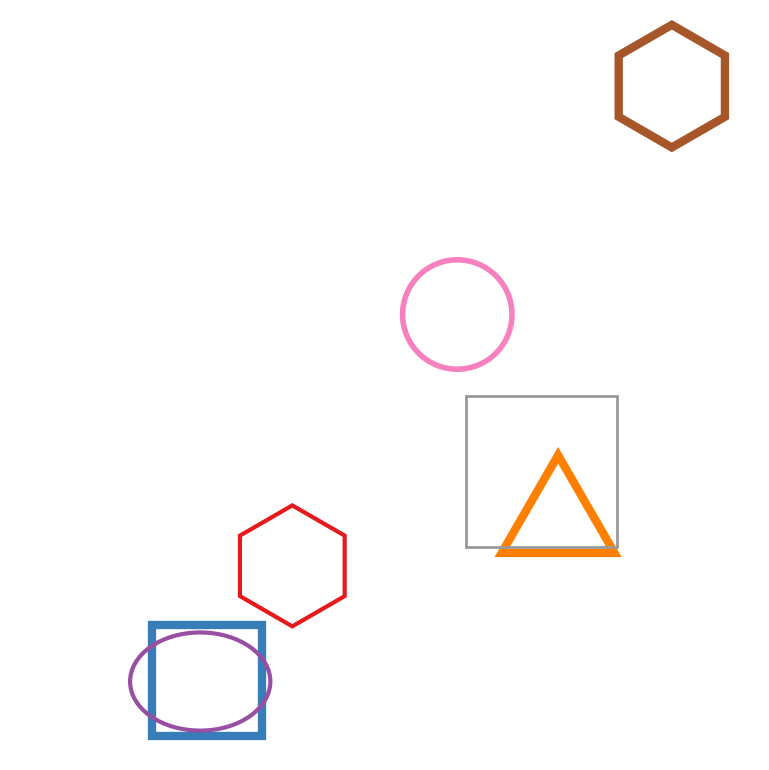[{"shape": "hexagon", "thickness": 1.5, "radius": 0.39, "center": [0.38, 0.265]}, {"shape": "square", "thickness": 3, "radius": 0.36, "center": [0.269, 0.117]}, {"shape": "oval", "thickness": 1.5, "radius": 0.46, "center": [0.26, 0.115]}, {"shape": "triangle", "thickness": 3, "radius": 0.42, "center": [0.725, 0.324]}, {"shape": "hexagon", "thickness": 3, "radius": 0.4, "center": [0.872, 0.888]}, {"shape": "circle", "thickness": 2, "radius": 0.36, "center": [0.594, 0.592]}, {"shape": "square", "thickness": 1, "radius": 0.49, "center": [0.703, 0.388]}]